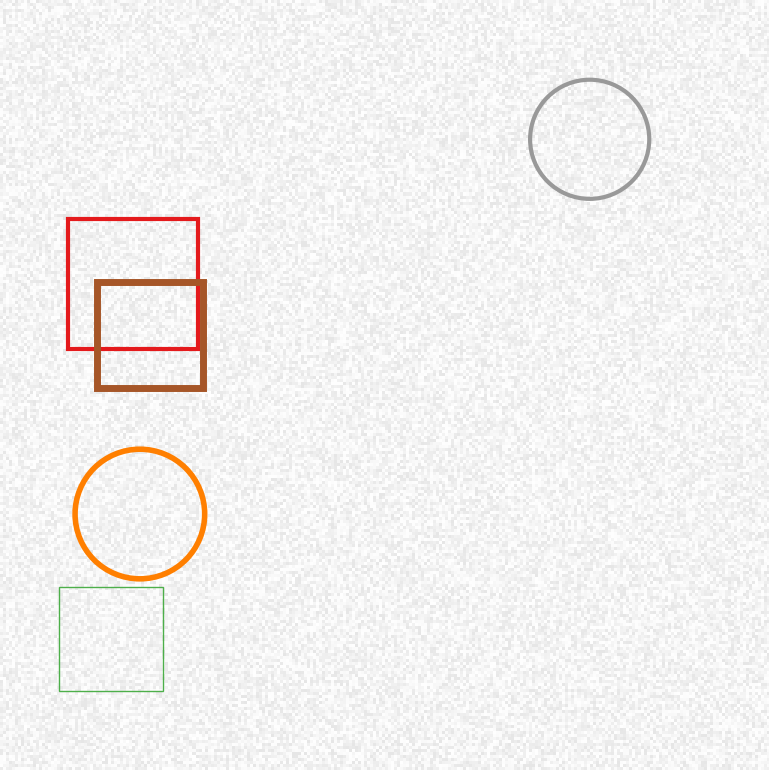[{"shape": "square", "thickness": 1.5, "radius": 0.42, "center": [0.173, 0.631]}, {"shape": "square", "thickness": 0.5, "radius": 0.34, "center": [0.144, 0.17]}, {"shape": "circle", "thickness": 2, "radius": 0.42, "center": [0.182, 0.332]}, {"shape": "square", "thickness": 2.5, "radius": 0.34, "center": [0.195, 0.565]}, {"shape": "circle", "thickness": 1.5, "radius": 0.39, "center": [0.766, 0.819]}]